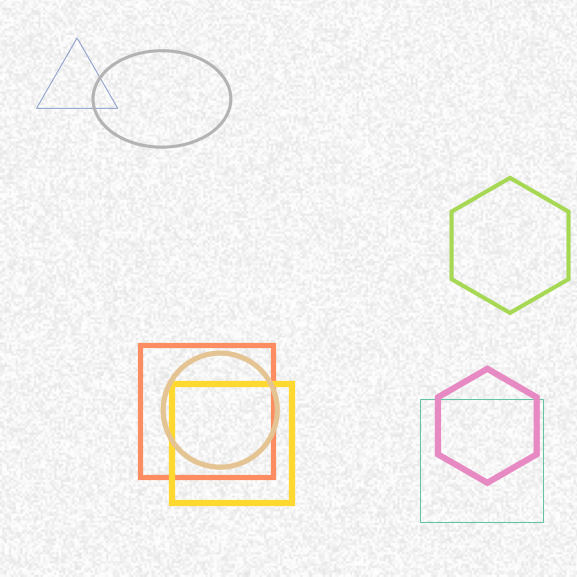[{"shape": "square", "thickness": 0.5, "radius": 0.53, "center": [0.833, 0.201]}, {"shape": "square", "thickness": 2.5, "radius": 0.57, "center": [0.357, 0.287]}, {"shape": "triangle", "thickness": 0.5, "radius": 0.41, "center": [0.134, 0.852]}, {"shape": "hexagon", "thickness": 3, "radius": 0.49, "center": [0.844, 0.262]}, {"shape": "hexagon", "thickness": 2, "radius": 0.58, "center": [0.883, 0.574]}, {"shape": "square", "thickness": 3, "radius": 0.52, "center": [0.402, 0.231]}, {"shape": "circle", "thickness": 2.5, "radius": 0.49, "center": [0.381, 0.289]}, {"shape": "oval", "thickness": 1.5, "radius": 0.6, "center": [0.28, 0.828]}]